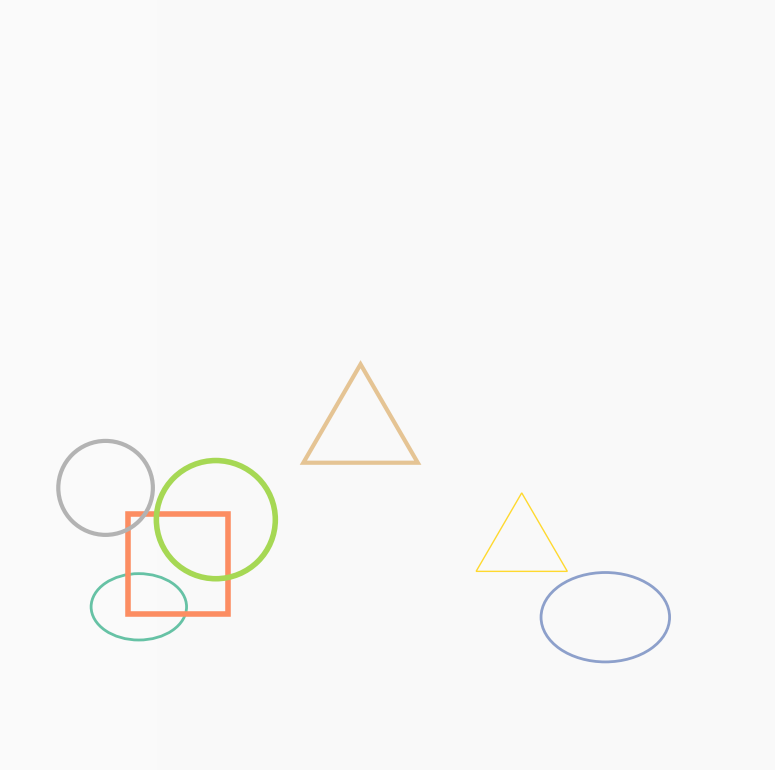[{"shape": "oval", "thickness": 1, "radius": 0.31, "center": [0.179, 0.212]}, {"shape": "square", "thickness": 2, "radius": 0.32, "center": [0.229, 0.268]}, {"shape": "oval", "thickness": 1, "radius": 0.41, "center": [0.781, 0.198]}, {"shape": "circle", "thickness": 2, "radius": 0.38, "center": [0.279, 0.325]}, {"shape": "triangle", "thickness": 0.5, "radius": 0.34, "center": [0.673, 0.292]}, {"shape": "triangle", "thickness": 1.5, "radius": 0.43, "center": [0.465, 0.442]}, {"shape": "circle", "thickness": 1.5, "radius": 0.31, "center": [0.136, 0.366]}]